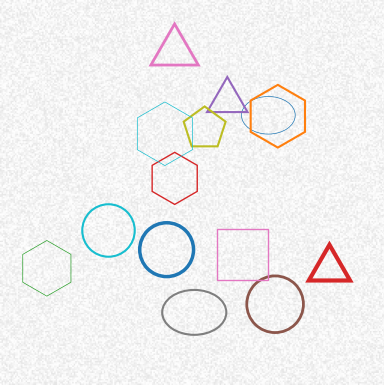[{"shape": "circle", "thickness": 2.5, "radius": 0.35, "center": [0.433, 0.352]}, {"shape": "oval", "thickness": 0.5, "radius": 0.35, "center": [0.697, 0.701]}, {"shape": "hexagon", "thickness": 1.5, "radius": 0.41, "center": [0.722, 0.698]}, {"shape": "hexagon", "thickness": 0.5, "radius": 0.36, "center": [0.122, 0.303]}, {"shape": "triangle", "thickness": 3, "radius": 0.31, "center": [0.856, 0.302]}, {"shape": "hexagon", "thickness": 1, "radius": 0.34, "center": [0.454, 0.537]}, {"shape": "triangle", "thickness": 1.5, "radius": 0.3, "center": [0.59, 0.739]}, {"shape": "circle", "thickness": 2, "radius": 0.37, "center": [0.715, 0.21]}, {"shape": "triangle", "thickness": 2, "radius": 0.36, "center": [0.453, 0.867]}, {"shape": "square", "thickness": 1, "radius": 0.33, "center": [0.629, 0.339]}, {"shape": "oval", "thickness": 1.5, "radius": 0.42, "center": [0.505, 0.189]}, {"shape": "pentagon", "thickness": 1.5, "radius": 0.29, "center": [0.532, 0.666]}, {"shape": "circle", "thickness": 1.5, "radius": 0.34, "center": [0.282, 0.401]}, {"shape": "hexagon", "thickness": 0.5, "radius": 0.41, "center": [0.428, 0.653]}]